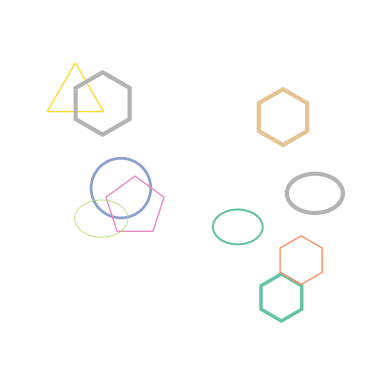[{"shape": "hexagon", "thickness": 2.5, "radius": 0.31, "center": [0.731, 0.227]}, {"shape": "oval", "thickness": 1.5, "radius": 0.32, "center": [0.618, 0.411]}, {"shape": "hexagon", "thickness": 1, "radius": 0.32, "center": [0.782, 0.324]}, {"shape": "circle", "thickness": 2, "radius": 0.39, "center": [0.314, 0.511]}, {"shape": "pentagon", "thickness": 1, "radius": 0.4, "center": [0.351, 0.463]}, {"shape": "oval", "thickness": 0.5, "radius": 0.35, "center": [0.263, 0.432]}, {"shape": "triangle", "thickness": 1, "radius": 0.42, "center": [0.196, 0.752]}, {"shape": "hexagon", "thickness": 3, "radius": 0.36, "center": [0.735, 0.696]}, {"shape": "oval", "thickness": 3, "radius": 0.36, "center": [0.818, 0.498]}, {"shape": "hexagon", "thickness": 3, "radius": 0.4, "center": [0.267, 0.731]}]